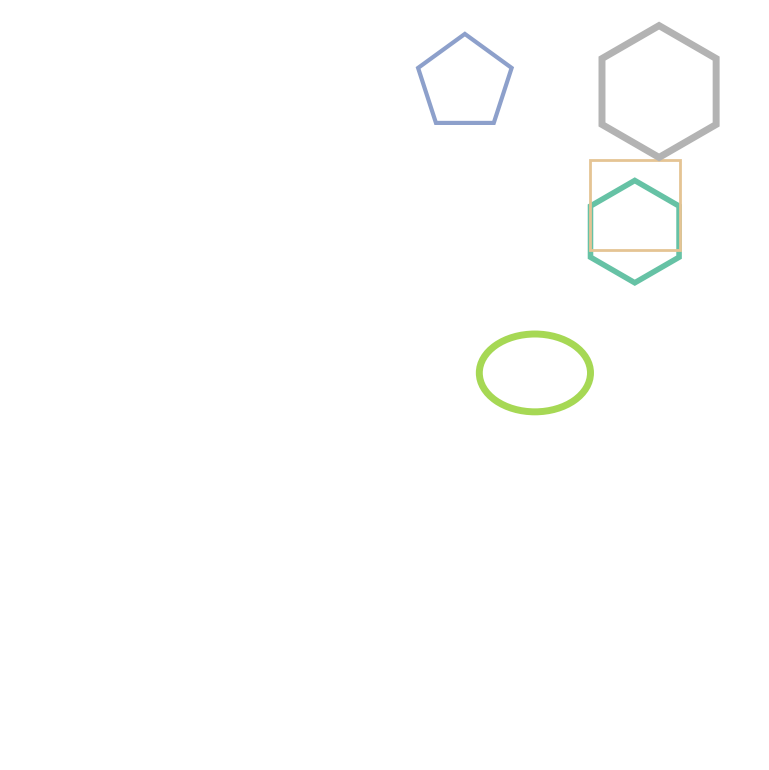[{"shape": "hexagon", "thickness": 2, "radius": 0.33, "center": [0.824, 0.699]}, {"shape": "pentagon", "thickness": 1.5, "radius": 0.32, "center": [0.604, 0.892]}, {"shape": "oval", "thickness": 2.5, "radius": 0.36, "center": [0.695, 0.516]}, {"shape": "square", "thickness": 1, "radius": 0.29, "center": [0.824, 0.734]}, {"shape": "hexagon", "thickness": 2.5, "radius": 0.43, "center": [0.856, 0.881]}]